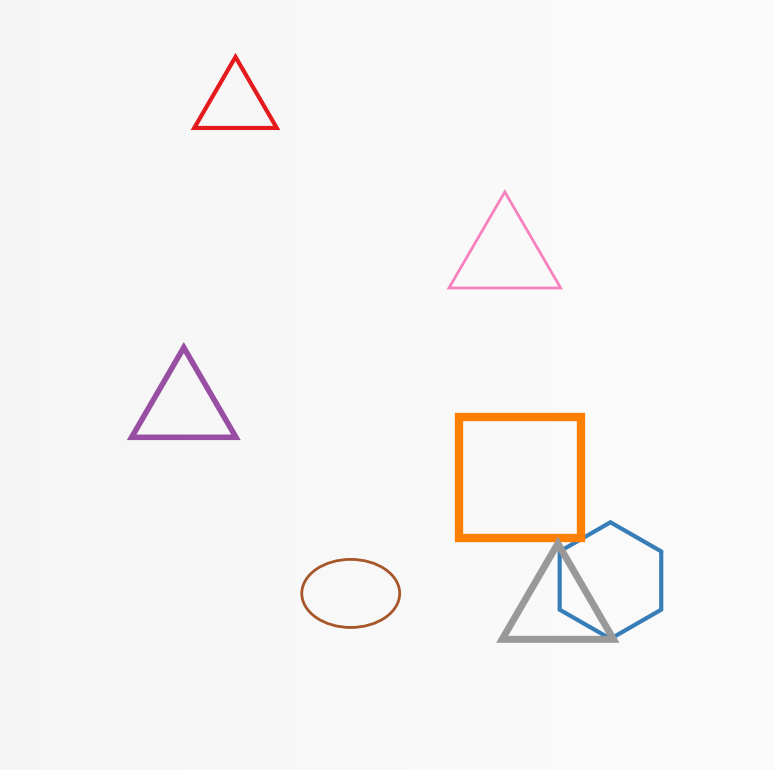[{"shape": "triangle", "thickness": 1.5, "radius": 0.31, "center": [0.304, 0.865]}, {"shape": "hexagon", "thickness": 1.5, "radius": 0.38, "center": [0.788, 0.246]}, {"shape": "triangle", "thickness": 2, "radius": 0.39, "center": [0.237, 0.471]}, {"shape": "square", "thickness": 3, "radius": 0.39, "center": [0.671, 0.38]}, {"shape": "oval", "thickness": 1, "radius": 0.32, "center": [0.453, 0.229]}, {"shape": "triangle", "thickness": 1, "radius": 0.42, "center": [0.651, 0.668]}, {"shape": "triangle", "thickness": 2.5, "radius": 0.41, "center": [0.72, 0.211]}]